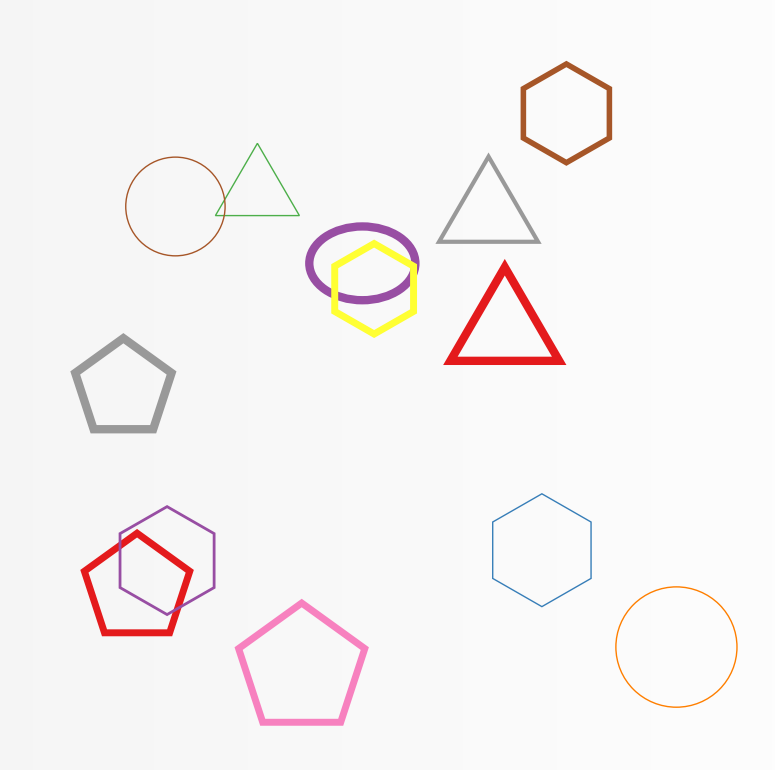[{"shape": "pentagon", "thickness": 2.5, "radius": 0.36, "center": [0.177, 0.236]}, {"shape": "triangle", "thickness": 3, "radius": 0.41, "center": [0.651, 0.572]}, {"shape": "hexagon", "thickness": 0.5, "radius": 0.37, "center": [0.699, 0.285]}, {"shape": "triangle", "thickness": 0.5, "radius": 0.31, "center": [0.332, 0.751]}, {"shape": "oval", "thickness": 3, "radius": 0.34, "center": [0.468, 0.658]}, {"shape": "hexagon", "thickness": 1, "radius": 0.35, "center": [0.216, 0.272]}, {"shape": "circle", "thickness": 0.5, "radius": 0.39, "center": [0.873, 0.16]}, {"shape": "hexagon", "thickness": 2.5, "radius": 0.29, "center": [0.483, 0.625]}, {"shape": "hexagon", "thickness": 2, "radius": 0.32, "center": [0.731, 0.853]}, {"shape": "circle", "thickness": 0.5, "radius": 0.32, "center": [0.226, 0.732]}, {"shape": "pentagon", "thickness": 2.5, "radius": 0.43, "center": [0.389, 0.131]}, {"shape": "pentagon", "thickness": 3, "radius": 0.33, "center": [0.159, 0.495]}, {"shape": "triangle", "thickness": 1.5, "radius": 0.37, "center": [0.63, 0.723]}]